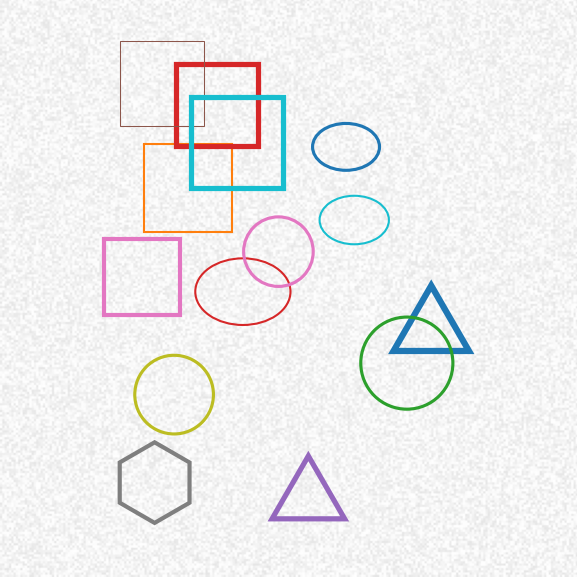[{"shape": "triangle", "thickness": 3, "radius": 0.38, "center": [0.747, 0.429]}, {"shape": "oval", "thickness": 1.5, "radius": 0.29, "center": [0.599, 0.745]}, {"shape": "square", "thickness": 1, "radius": 0.38, "center": [0.326, 0.673]}, {"shape": "circle", "thickness": 1.5, "radius": 0.4, "center": [0.704, 0.37]}, {"shape": "oval", "thickness": 1, "radius": 0.41, "center": [0.421, 0.494]}, {"shape": "square", "thickness": 2.5, "radius": 0.36, "center": [0.375, 0.817]}, {"shape": "triangle", "thickness": 2.5, "radius": 0.36, "center": [0.534, 0.137]}, {"shape": "square", "thickness": 0.5, "radius": 0.36, "center": [0.28, 0.855]}, {"shape": "square", "thickness": 2, "radius": 0.33, "center": [0.245, 0.519]}, {"shape": "circle", "thickness": 1.5, "radius": 0.3, "center": [0.482, 0.563]}, {"shape": "hexagon", "thickness": 2, "radius": 0.35, "center": [0.268, 0.163]}, {"shape": "circle", "thickness": 1.5, "radius": 0.34, "center": [0.301, 0.316]}, {"shape": "square", "thickness": 2.5, "radius": 0.4, "center": [0.41, 0.752]}, {"shape": "oval", "thickness": 1, "radius": 0.3, "center": [0.613, 0.618]}]